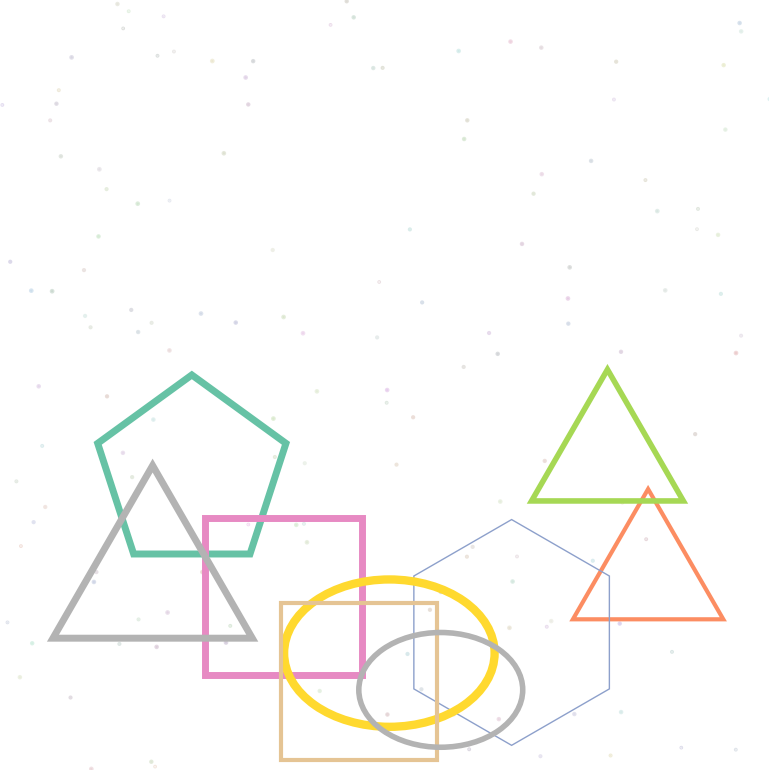[{"shape": "pentagon", "thickness": 2.5, "radius": 0.64, "center": [0.249, 0.385]}, {"shape": "triangle", "thickness": 1.5, "radius": 0.56, "center": [0.842, 0.252]}, {"shape": "hexagon", "thickness": 0.5, "radius": 0.73, "center": [0.664, 0.179]}, {"shape": "square", "thickness": 2.5, "radius": 0.51, "center": [0.368, 0.226]}, {"shape": "triangle", "thickness": 2, "radius": 0.57, "center": [0.789, 0.406]}, {"shape": "oval", "thickness": 3, "radius": 0.68, "center": [0.506, 0.152]}, {"shape": "square", "thickness": 1.5, "radius": 0.51, "center": [0.466, 0.115]}, {"shape": "triangle", "thickness": 2.5, "radius": 0.75, "center": [0.198, 0.246]}, {"shape": "oval", "thickness": 2, "radius": 0.53, "center": [0.572, 0.104]}]